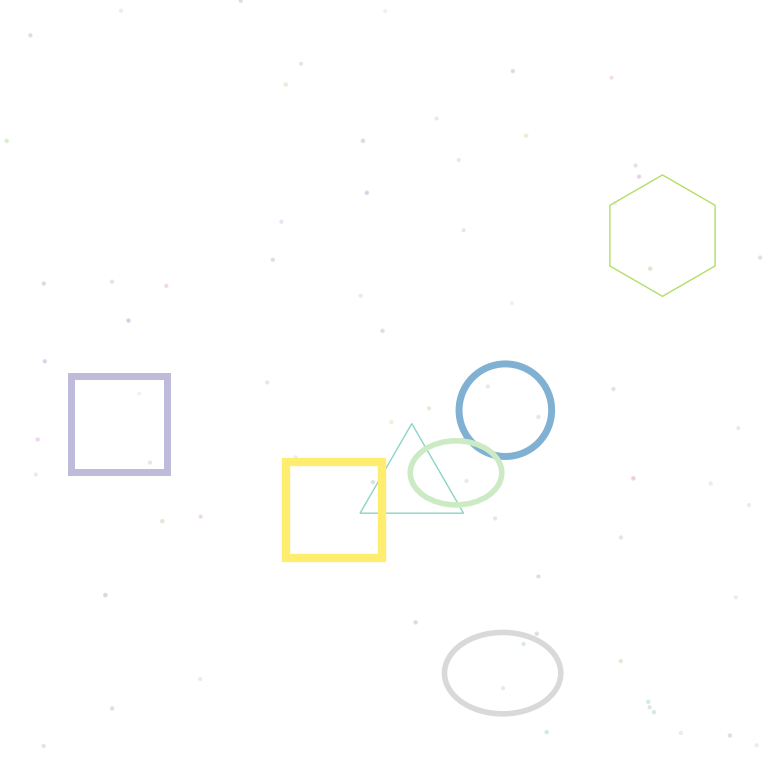[{"shape": "triangle", "thickness": 0.5, "radius": 0.39, "center": [0.535, 0.372]}, {"shape": "square", "thickness": 2.5, "radius": 0.31, "center": [0.154, 0.45]}, {"shape": "circle", "thickness": 2.5, "radius": 0.3, "center": [0.656, 0.467]}, {"shape": "hexagon", "thickness": 0.5, "radius": 0.39, "center": [0.86, 0.694]}, {"shape": "oval", "thickness": 2, "radius": 0.38, "center": [0.653, 0.126]}, {"shape": "oval", "thickness": 2, "radius": 0.3, "center": [0.592, 0.386]}, {"shape": "square", "thickness": 3, "radius": 0.31, "center": [0.434, 0.338]}]